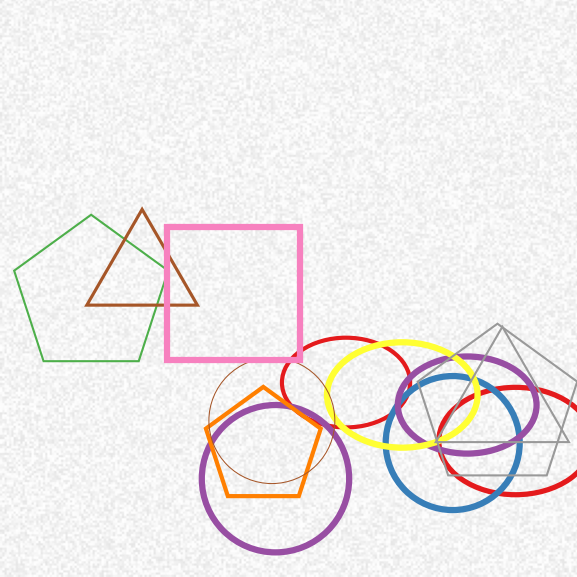[{"shape": "oval", "thickness": 2.5, "radius": 0.66, "center": [0.893, 0.235]}, {"shape": "oval", "thickness": 2, "radius": 0.55, "center": [0.599, 0.337]}, {"shape": "circle", "thickness": 3, "radius": 0.58, "center": [0.784, 0.232]}, {"shape": "pentagon", "thickness": 1, "radius": 0.7, "center": [0.158, 0.487]}, {"shape": "oval", "thickness": 3, "radius": 0.6, "center": [0.809, 0.298]}, {"shape": "circle", "thickness": 3, "radius": 0.64, "center": [0.477, 0.17]}, {"shape": "pentagon", "thickness": 2, "radius": 0.52, "center": [0.456, 0.225]}, {"shape": "oval", "thickness": 3, "radius": 0.65, "center": [0.697, 0.315]}, {"shape": "triangle", "thickness": 1.5, "radius": 0.55, "center": [0.246, 0.526]}, {"shape": "circle", "thickness": 0.5, "radius": 0.55, "center": [0.471, 0.271]}, {"shape": "square", "thickness": 3, "radius": 0.58, "center": [0.405, 0.491]}, {"shape": "pentagon", "thickness": 1, "radius": 0.73, "center": [0.861, 0.293]}, {"shape": "triangle", "thickness": 1, "radius": 0.67, "center": [0.87, 0.3]}]